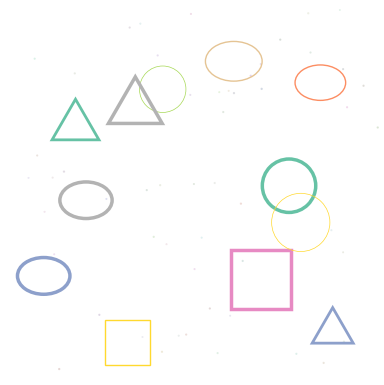[{"shape": "triangle", "thickness": 2, "radius": 0.35, "center": [0.196, 0.672]}, {"shape": "circle", "thickness": 2.5, "radius": 0.35, "center": [0.751, 0.518]}, {"shape": "oval", "thickness": 1, "radius": 0.33, "center": [0.832, 0.785]}, {"shape": "oval", "thickness": 2.5, "radius": 0.34, "center": [0.114, 0.283]}, {"shape": "triangle", "thickness": 2, "radius": 0.31, "center": [0.864, 0.139]}, {"shape": "square", "thickness": 2.5, "radius": 0.39, "center": [0.678, 0.274]}, {"shape": "circle", "thickness": 0.5, "radius": 0.3, "center": [0.423, 0.768]}, {"shape": "circle", "thickness": 0.5, "radius": 0.38, "center": [0.781, 0.422]}, {"shape": "square", "thickness": 1, "radius": 0.29, "center": [0.332, 0.11]}, {"shape": "oval", "thickness": 1, "radius": 0.37, "center": [0.607, 0.841]}, {"shape": "oval", "thickness": 2.5, "radius": 0.34, "center": [0.223, 0.48]}, {"shape": "triangle", "thickness": 2.5, "radius": 0.4, "center": [0.351, 0.72]}]